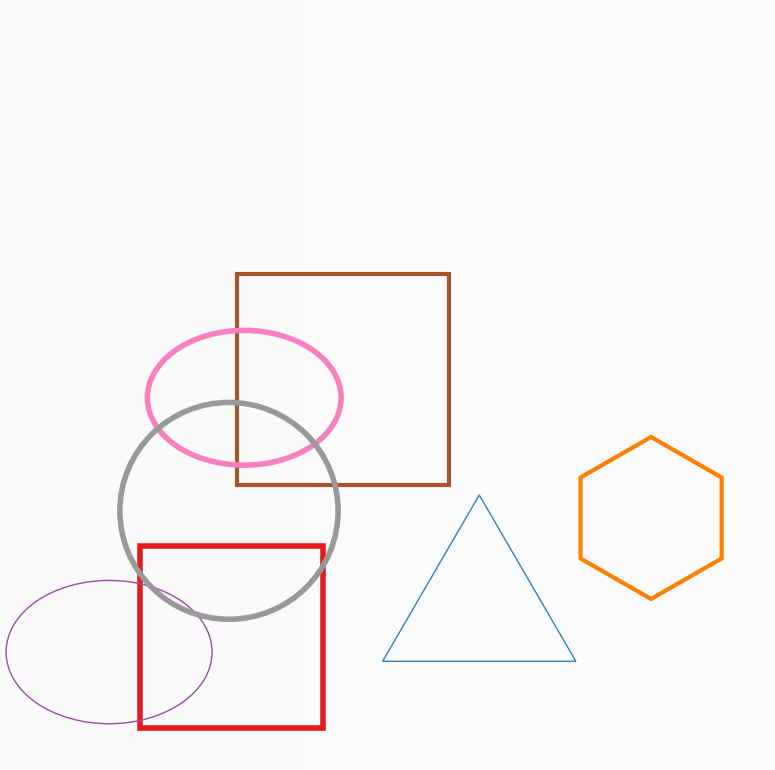[{"shape": "square", "thickness": 2, "radius": 0.59, "center": [0.299, 0.172]}, {"shape": "triangle", "thickness": 0.5, "radius": 0.72, "center": [0.618, 0.213]}, {"shape": "oval", "thickness": 0.5, "radius": 0.66, "center": [0.141, 0.153]}, {"shape": "hexagon", "thickness": 1.5, "radius": 0.53, "center": [0.84, 0.327]}, {"shape": "square", "thickness": 1.5, "radius": 0.68, "center": [0.442, 0.507]}, {"shape": "oval", "thickness": 2, "radius": 0.63, "center": [0.315, 0.483]}, {"shape": "circle", "thickness": 2, "radius": 0.7, "center": [0.295, 0.337]}]